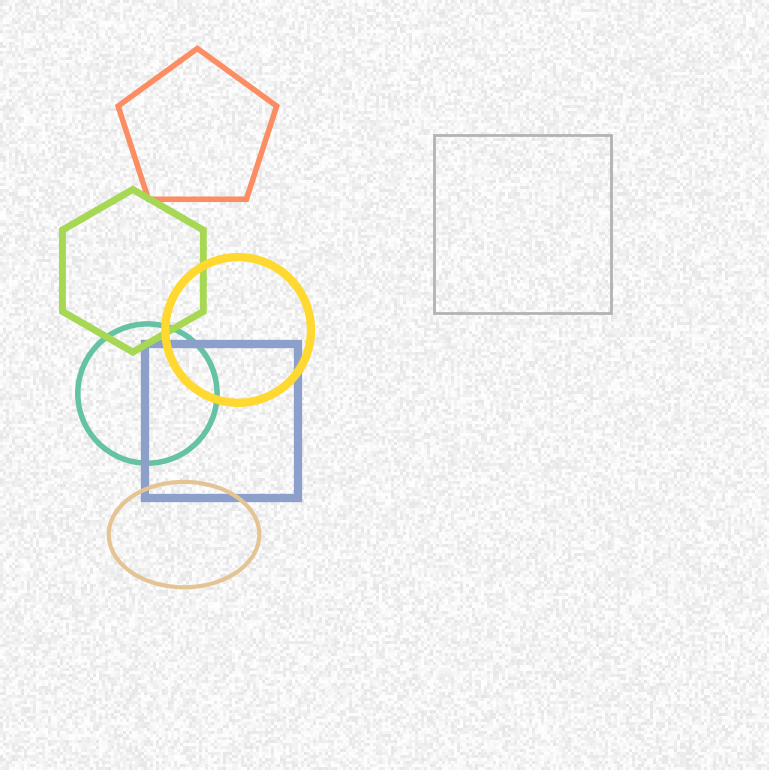[{"shape": "circle", "thickness": 2, "radius": 0.45, "center": [0.191, 0.489]}, {"shape": "pentagon", "thickness": 2, "radius": 0.54, "center": [0.256, 0.829]}, {"shape": "square", "thickness": 3, "radius": 0.5, "center": [0.288, 0.454]}, {"shape": "hexagon", "thickness": 2.5, "radius": 0.53, "center": [0.173, 0.648]}, {"shape": "circle", "thickness": 3, "radius": 0.47, "center": [0.309, 0.572]}, {"shape": "oval", "thickness": 1.5, "radius": 0.49, "center": [0.239, 0.306]}, {"shape": "square", "thickness": 1, "radius": 0.58, "center": [0.679, 0.709]}]